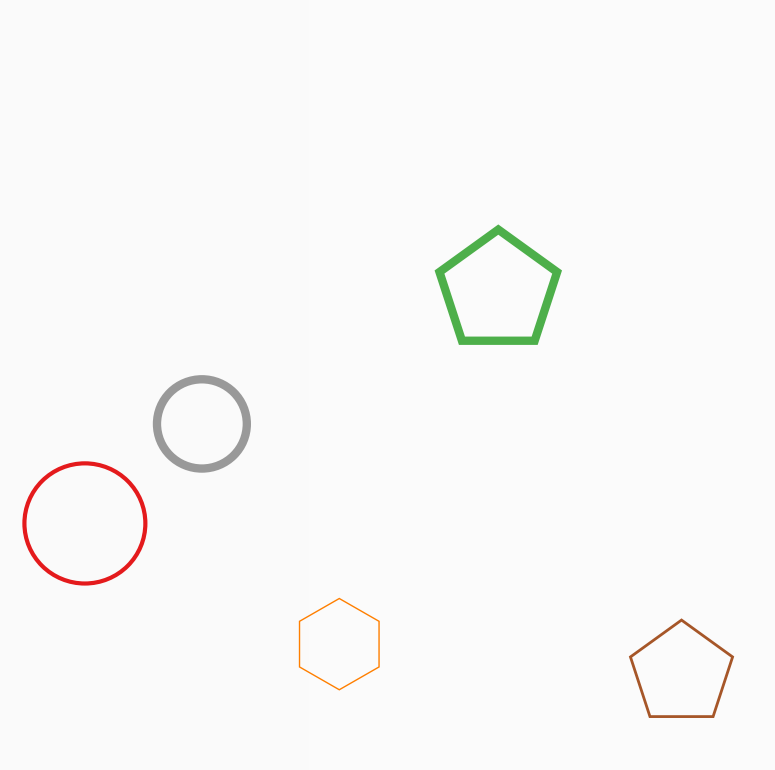[{"shape": "circle", "thickness": 1.5, "radius": 0.39, "center": [0.11, 0.32]}, {"shape": "pentagon", "thickness": 3, "radius": 0.4, "center": [0.643, 0.622]}, {"shape": "hexagon", "thickness": 0.5, "radius": 0.3, "center": [0.438, 0.163]}, {"shape": "pentagon", "thickness": 1, "radius": 0.35, "center": [0.879, 0.125]}, {"shape": "circle", "thickness": 3, "radius": 0.29, "center": [0.261, 0.449]}]